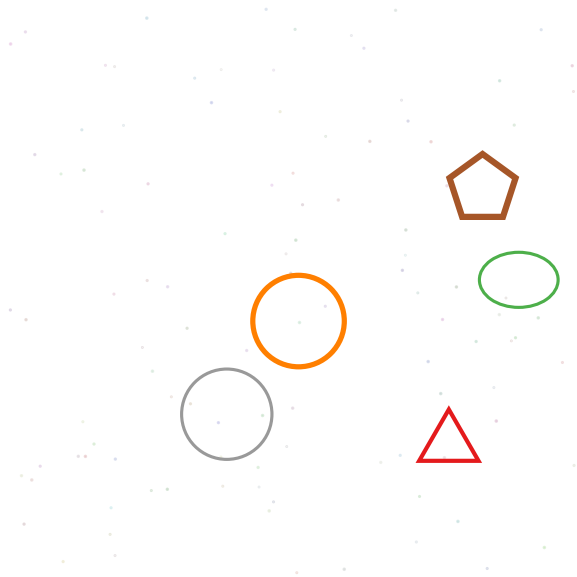[{"shape": "triangle", "thickness": 2, "radius": 0.3, "center": [0.777, 0.231]}, {"shape": "oval", "thickness": 1.5, "radius": 0.34, "center": [0.898, 0.515]}, {"shape": "circle", "thickness": 2.5, "radius": 0.4, "center": [0.517, 0.443]}, {"shape": "pentagon", "thickness": 3, "radius": 0.3, "center": [0.836, 0.672]}, {"shape": "circle", "thickness": 1.5, "radius": 0.39, "center": [0.393, 0.282]}]